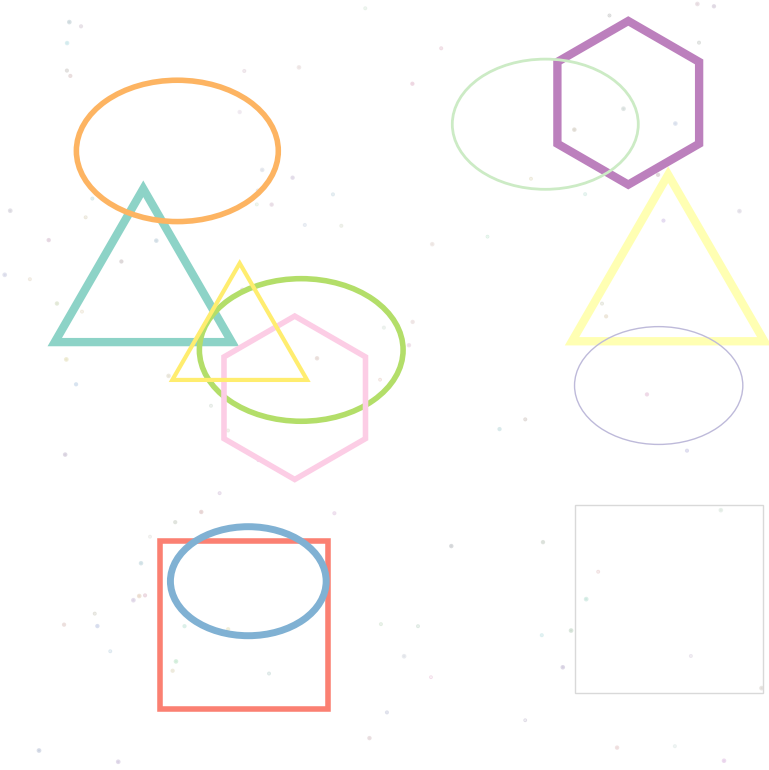[{"shape": "triangle", "thickness": 3, "radius": 0.66, "center": [0.186, 0.622]}, {"shape": "triangle", "thickness": 3, "radius": 0.72, "center": [0.868, 0.629]}, {"shape": "oval", "thickness": 0.5, "radius": 0.55, "center": [0.855, 0.499]}, {"shape": "square", "thickness": 2, "radius": 0.54, "center": [0.317, 0.189]}, {"shape": "oval", "thickness": 2.5, "radius": 0.51, "center": [0.322, 0.245]}, {"shape": "oval", "thickness": 2, "radius": 0.66, "center": [0.23, 0.804]}, {"shape": "oval", "thickness": 2, "radius": 0.66, "center": [0.391, 0.545]}, {"shape": "hexagon", "thickness": 2, "radius": 0.53, "center": [0.383, 0.483]}, {"shape": "square", "thickness": 0.5, "radius": 0.61, "center": [0.868, 0.222]}, {"shape": "hexagon", "thickness": 3, "radius": 0.53, "center": [0.816, 0.866]}, {"shape": "oval", "thickness": 1, "radius": 0.6, "center": [0.708, 0.839]}, {"shape": "triangle", "thickness": 1.5, "radius": 0.51, "center": [0.311, 0.557]}]